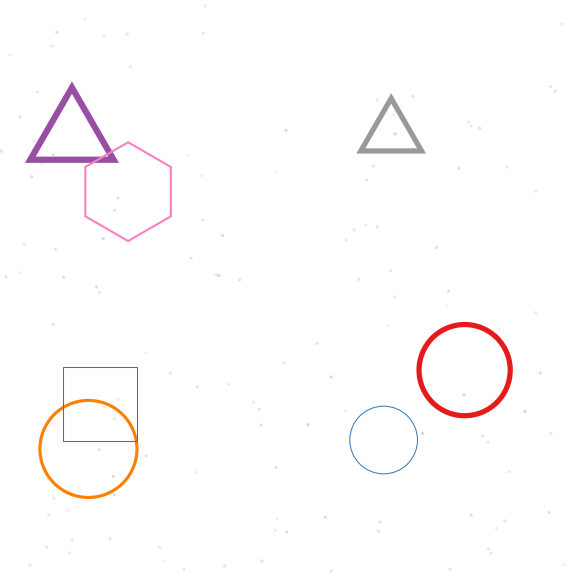[{"shape": "circle", "thickness": 2.5, "radius": 0.39, "center": [0.805, 0.358]}, {"shape": "circle", "thickness": 0.5, "radius": 0.29, "center": [0.664, 0.237]}, {"shape": "triangle", "thickness": 3, "radius": 0.42, "center": [0.125, 0.764]}, {"shape": "circle", "thickness": 1.5, "radius": 0.42, "center": [0.153, 0.222]}, {"shape": "square", "thickness": 0.5, "radius": 0.32, "center": [0.173, 0.3]}, {"shape": "hexagon", "thickness": 1, "radius": 0.43, "center": [0.222, 0.667]}, {"shape": "triangle", "thickness": 2.5, "radius": 0.3, "center": [0.677, 0.768]}]